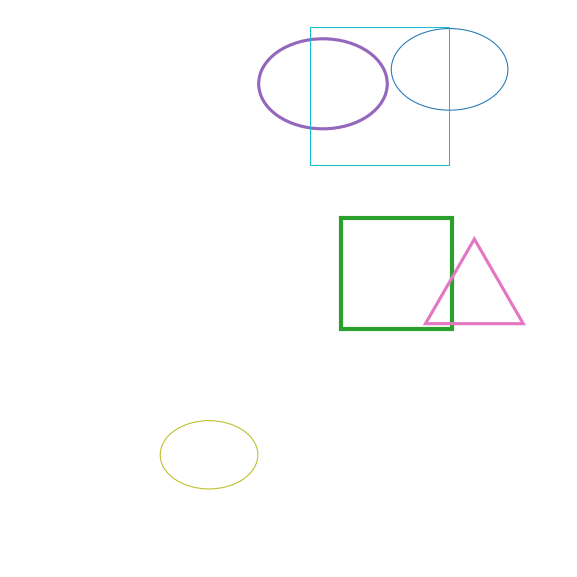[{"shape": "oval", "thickness": 0.5, "radius": 0.5, "center": [0.779, 0.879]}, {"shape": "square", "thickness": 2, "radius": 0.48, "center": [0.686, 0.525]}, {"shape": "oval", "thickness": 1.5, "radius": 0.56, "center": [0.559, 0.854]}, {"shape": "triangle", "thickness": 1.5, "radius": 0.49, "center": [0.821, 0.488]}, {"shape": "oval", "thickness": 0.5, "radius": 0.42, "center": [0.362, 0.212]}, {"shape": "square", "thickness": 0.5, "radius": 0.6, "center": [0.657, 0.832]}]